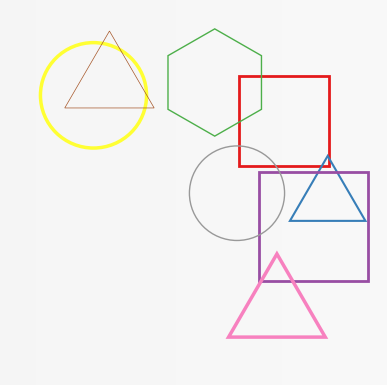[{"shape": "square", "thickness": 2, "radius": 0.58, "center": [0.734, 0.686]}, {"shape": "triangle", "thickness": 1.5, "radius": 0.56, "center": [0.846, 0.483]}, {"shape": "hexagon", "thickness": 1, "radius": 0.7, "center": [0.554, 0.786]}, {"shape": "square", "thickness": 2, "radius": 0.71, "center": [0.809, 0.411]}, {"shape": "circle", "thickness": 2.5, "radius": 0.68, "center": [0.241, 0.752]}, {"shape": "triangle", "thickness": 0.5, "radius": 0.67, "center": [0.282, 0.786]}, {"shape": "triangle", "thickness": 2.5, "radius": 0.72, "center": [0.715, 0.196]}, {"shape": "circle", "thickness": 1, "radius": 0.61, "center": [0.612, 0.498]}]